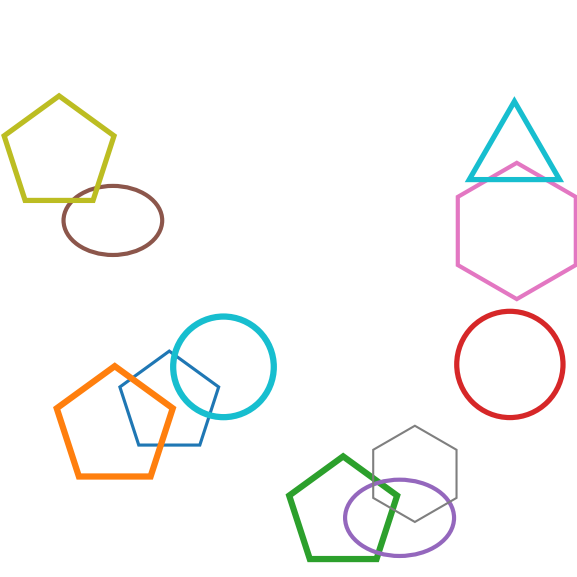[{"shape": "pentagon", "thickness": 1.5, "radius": 0.45, "center": [0.293, 0.301]}, {"shape": "pentagon", "thickness": 3, "radius": 0.53, "center": [0.199, 0.259]}, {"shape": "pentagon", "thickness": 3, "radius": 0.49, "center": [0.594, 0.111]}, {"shape": "circle", "thickness": 2.5, "radius": 0.46, "center": [0.883, 0.368]}, {"shape": "oval", "thickness": 2, "radius": 0.47, "center": [0.692, 0.102]}, {"shape": "oval", "thickness": 2, "radius": 0.43, "center": [0.195, 0.617]}, {"shape": "hexagon", "thickness": 2, "radius": 0.59, "center": [0.895, 0.599]}, {"shape": "hexagon", "thickness": 1, "radius": 0.42, "center": [0.718, 0.179]}, {"shape": "pentagon", "thickness": 2.5, "radius": 0.5, "center": [0.102, 0.733]}, {"shape": "circle", "thickness": 3, "radius": 0.44, "center": [0.387, 0.364]}, {"shape": "triangle", "thickness": 2.5, "radius": 0.45, "center": [0.891, 0.733]}]